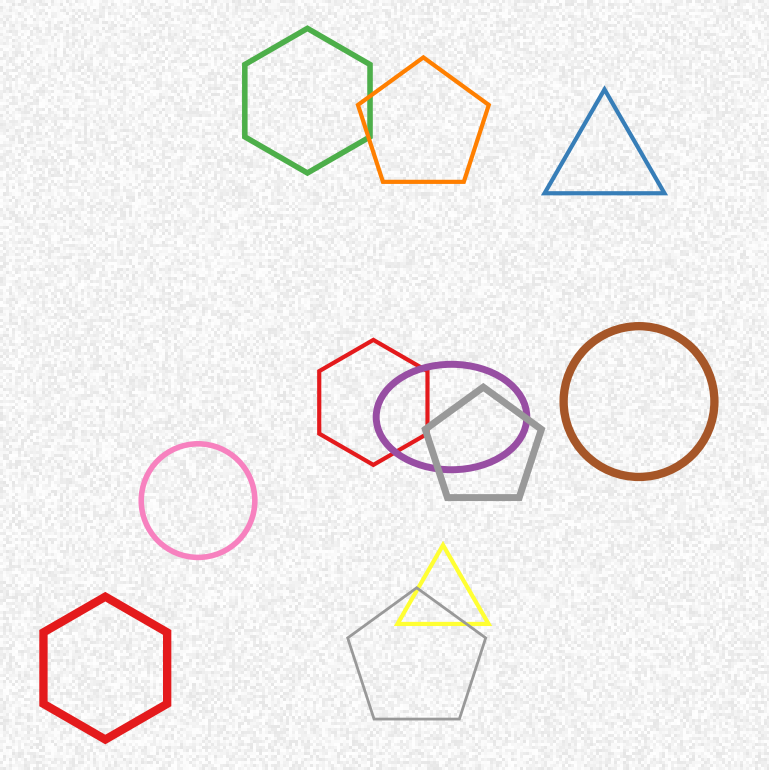[{"shape": "hexagon", "thickness": 3, "radius": 0.46, "center": [0.137, 0.132]}, {"shape": "hexagon", "thickness": 1.5, "radius": 0.41, "center": [0.485, 0.477]}, {"shape": "triangle", "thickness": 1.5, "radius": 0.45, "center": [0.785, 0.794]}, {"shape": "hexagon", "thickness": 2, "radius": 0.47, "center": [0.399, 0.869]}, {"shape": "oval", "thickness": 2.5, "radius": 0.49, "center": [0.586, 0.458]}, {"shape": "pentagon", "thickness": 1.5, "radius": 0.45, "center": [0.55, 0.836]}, {"shape": "triangle", "thickness": 1.5, "radius": 0.34, "center": [0.575, 0.224]}, {"shape": "circle", "thickness": 3, "radius": 0.49, "center": [0.83, 0.478]}, {"shape": "circle", "thickness": 2, "radius": 0.37, "center": [0.257, 0.35]}, {"shape": "pentagon", "thickness": 1, "radius": 0.47, "center": [0.541, 0.142]}, {"shape": "pentagon", "thickness": 2.5, "radius": 0.4, "center": [0.628, 0.418]}]